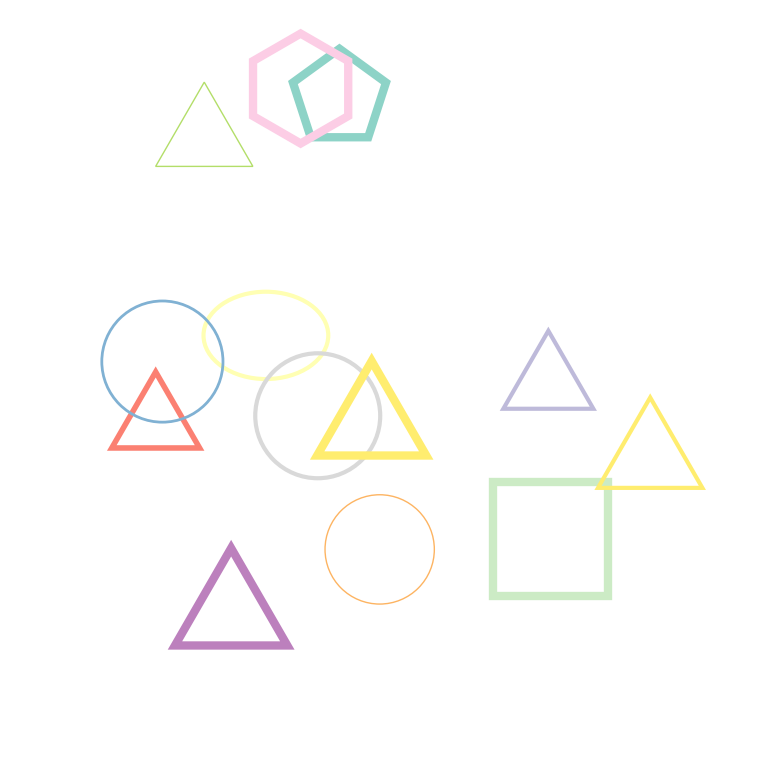[{"shape": "pentagon", "thickness": 3, "radius": 0.32, "center": [0.441, 0.873]}, {"shape": "oval", "thickness": 1.5, "radius": 0.41, "center": [0.345, 0.564]}, {"shape": "triangle", "thickness": 1.5, "radius": 0.34, "center": [0.712, 0.503]}, {"shape": "triangle", "thickness": 2, "radius": 0.33, "center": [0.202, 0.451]}, {"shape": "circle", "thickness": 1, "radius": 0.39, "center": [0.211, 0.53]}, {"shape": "circle", "thickness": 0.5, "radius": 0.35, "center": [0.493, 0.286]}, {"shape": "triangle", "thickness": 0.5, "radius": 0.36, "center": [0.265, 0.82]}, {"shape": "hexagon", "thickness": 3, "radius": 0.36, "center": [0.39, 0.885]}, {"shape": "circle", "thickness": 1.5, "radius": 0.41, "center": [0.413, 0.46]}, {"shape": "triangle", "thickness": 3, "radius": 0.42, "center": [0.3, 0.204]}, {"shape": "square", "thickness": 3, "radius": 0.37, "center": [0.715, 0.3]}, {"shape": "triangle", "thickness": 3, "radius": 0.41, "center": [0.483, 0.449]}, {"shape": "triangle", "thickness": 1.5, "radius": 0.39, "center": [0.844, 0.406]}]